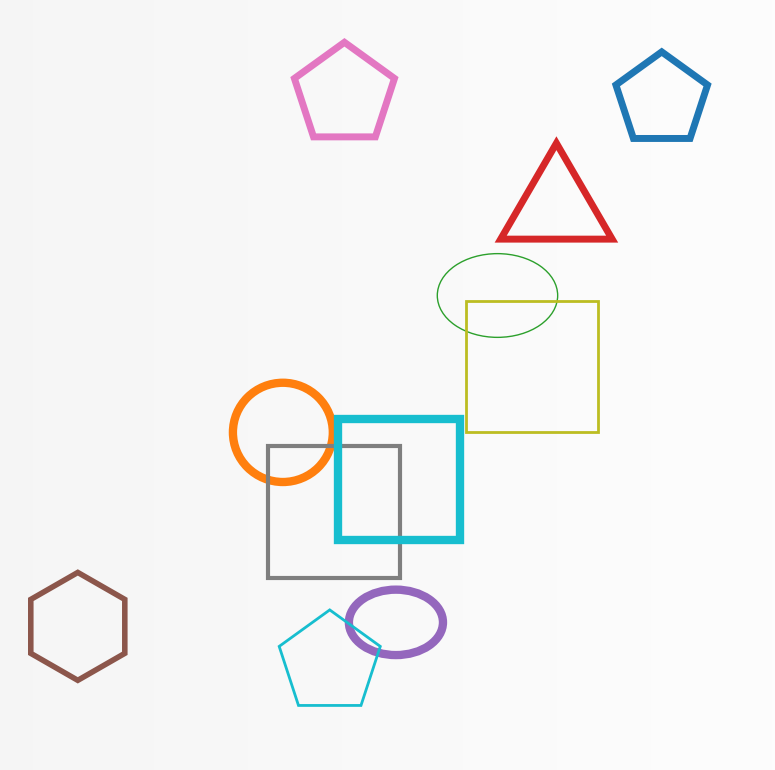[{"shape": "pentagon", "thickness": 2.5, "radius": 0.31, "center": [0.854, 0.87]}, {"shape": "circle", "thickness": 3, "radius": 0.32, "center": [0.365, 0.438]}, {"shape": "oval", "thickness": 0.5, "radius": 0.39, "center": [0.642, 0.616]}, {"shape": "triangle", "thickness": 2.5, "radius": 0.42, "center": [0.718, 0.731]}, {"shape": "oval", "thickness": 3, "radius": 0.3, "center": [0.511, 0.192]}, {"shape": "hexagon", "thickness": 2, "radius": 0.35, "center": [0.1, 0.187]}, {"shape": "pentagon", "thickness": 2.5, "radius": 0.34, "center": [0.444, 0.877]}, {"shape": "square", "thickness": 1.5, "radius": 0.43, "center": [0.431, 0.335]}, {"shape": "square", "thickness": 1, "radius": 0.43, "center": [0.687, 0.524]}, {"shape": "pentagon", "thickness": 1, "radius": 0.34, "center": [0.425, 0.139]}, {"shape": "square", "thickness": 3, "radius": 0.39, "center": [0.514, 0.378]}]